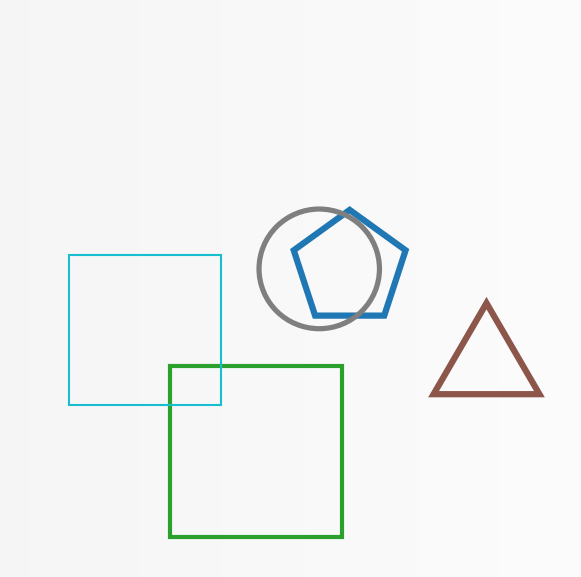[{"shape": "pentagon", "thickness": 3, "radius": 0.51, "center": [0.602, 0.534]}, {"shape": "square", "thickness": 2, "radius": 0.74, "center": [0.441, 0.217]}, {"shape": "triangle", "thickness": 3, "radius": 0.53, "center": [0.837, 0.369]}, {"shape": "circle", "thickness": 2.5, "radius": 0.52, "center": [0.549, 0.534]}, {"shape": "square", "thickness": 1, "radius": 0.65, "center": [0.25, 0.428]}]